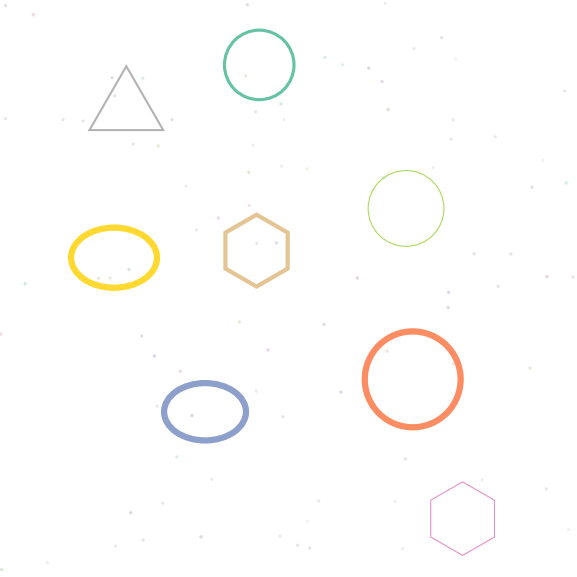[{"shape": "circle", "thickness": 1.5, "radius": 0.3, "center": [0.449, 0.887]}, {"shape": "circle", "thickness": 3, "radius": 0.42, "center": [0.715, 0.342]}, {"shape": "oval", "thickness": 3, "radius": 0.35, "center": [0.355, 0.286]}, {"shape": "hexagon", "thickness": 0.5, "radius": 0.32, "center": [0.801, 0.101]}, {"shape": "circle", "thickness": 0.5, "radius": 0.33, "center": [0.703, 0.638]}, {"shape": "oval", "thickness": 3, "radius": 0.37, "center": [0.197, 0.553]}, {"shape": "hexagon", "thickness": 2, "radius": 0.31, "center": [0.444, 0.565]}, {"shape": "triangle", "thickness": 1, "radius": 0.37, "center": [0.219, 0.811]}]